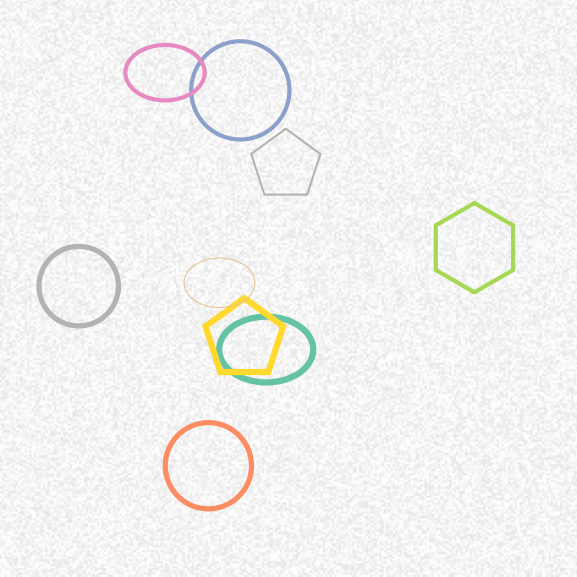[{"shape": "oval", "thickness": 3, "radius": 0.41, "center": [0.461, 0.394]}, {"shape": "circle", "thickness": 2.5, "radius": 0.37, "center": [0.361, 0.193]}, {"shape": "circle", "thickness": 2, "radius": 0.43, "center": [0.416, 0.843]}, {"shape": "oval", "thickness": 2, "radius": 0.34, "center": [0.286, 0.873]}, {"shape": "hexagon", "thickness": 2, "radius": 0.39, "center": [0.822, 0.57]}, {"shape": "pentagon", "thickness": 3, "radius": 0.35, "center": [0.423, 0.412]}, {"shape": "oval", "thickness": 0.5, "radius": 0.31, "center": [0.38, 0.509]}, {"shape": "circle", "thickness": 2.5, "radius": 0.34, "center": [0.136, 0.504]}, {"shape": "pentagon", "thickness": 1, "radius": 0.32, "center": [0.495, 0.713]}]